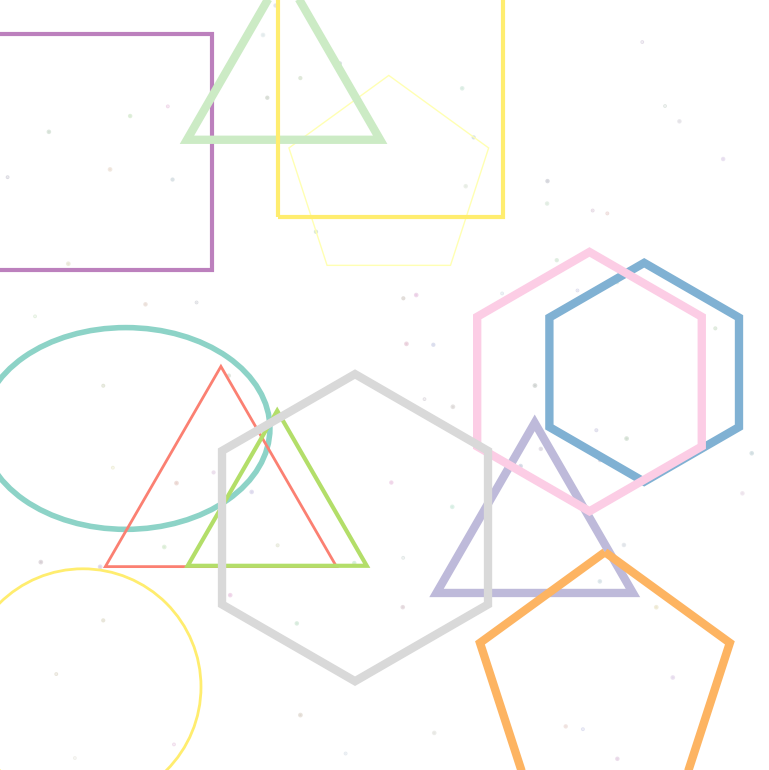[{"shape": "oval", "thickness": 2, "radius": 0.94, "center": [0.163, 0.444]}, {"shape": "pentagon", "thickness": 0.5, "radius": 0.68, "center": [0.505, 0.766]}, {"shape": "triangle", "thickness": 3, "radius": 0.74, "center": [0.694, 0.304]}, {"shape": "triangle", "thickness": 1, "radius": 0.87, "center": [0.287, 0.351]}, {"shape": "hexagon", "thickness": 3, "radius": 0.71, "center": [0.837, 0.516]}, {"shape": "pentagon", "thickness": 3, "radius": 0.85, "center": [0.786, 0.112]}, {"shape": "triangle", "thickness": 1.5, "radius": 0.67, "center": [0.36, 0.332]}, {"shape": "hexagon", "thickness": 3, "radius": 0.84, "center": [0.766, 0.504]}, {"shape": "hexagon", "thickness": 3, "radius": 1.0, "center": [0.461, 0.315]}, {"shape": "square", "thickness": 1.5, "radius": 0.77, "center": [0.122, 0.802]}, {"shape": "triangle", "thickness": 3, "radius": 0.72, "center": [0.368, 0.891]}, {"shape": "square", "thickness": 1.5, "radius": 0.73, "center": [0.507, 0.864]}, {"shape": "circle", "thickness": 1, "radius": 0.77, "center": [0.108, 0.108]}]